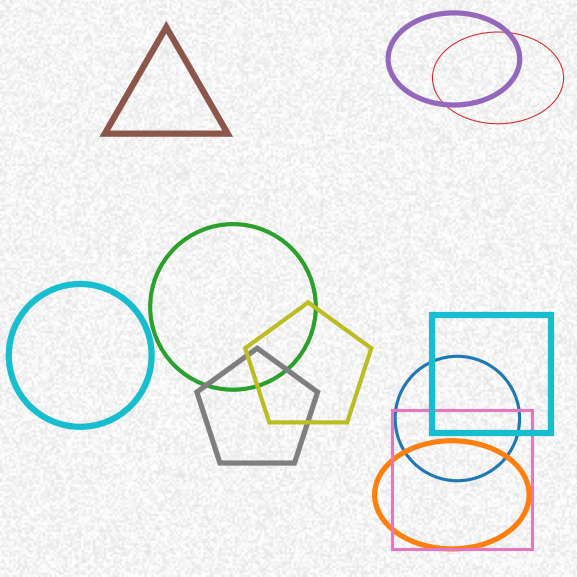[{"shape": "circle", "thickness": 1.5, "radius": 0.54, "center": [0.792, 0.274]}, {"shape": "oval", "thickness": 2.5, "radius": 0.67, "center": [0.783, 0.142]}, {"shape": "circle", "thickness": 2, "radius": 0.72, "center": [0.403, 0.468]}, {"shape": "oval", "thickness": 0.5, "radius": 0.57, "center": [0.862, 0.864]}, {"shape": "oval", "thickness": 2.5, "radius": 0.57, "center": [0.786, 0.897]}, {"shape": "triangle", "thickness": 3, "radius": 0.61, "center": [0.288, 0.829]}, {"shape": "square", "thickness": 1.5, "radius": 0.6, "center": [0.8, 0.169]}, {"shape": "pentagon", "thickness": 2.5, "radius": 0.55, "center": [0.445, 0.286]}, {"shape": "pentagon", "thickness": 2, "radius": 0.57, "center": [0.534, 0.361]}, {"shape": "square", "thickness": 3, "radius": 0.51, "center": [0.851, 0.351]}, {"shape": "circle", "thickness": 3, "radius": 0.62, "center": [0.139, 0.384]}]